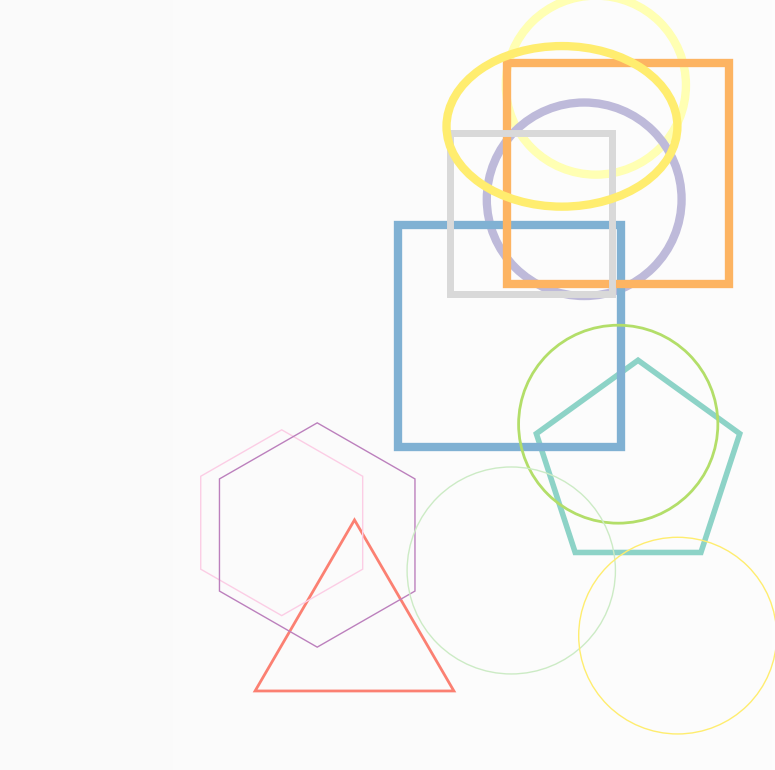[{"shape": "pentagon", "thickness": 2, "radius": 0.69, "center": [0.823, 0.394]}, {"shape": "circle", "thickness": 3, "radius": 0.58, "center": [0.769, 0.889]}, {"shape": "circle", "thickness": 3, "radius": 0.63, "center": [0.754, 0.741]}, {"shape": "triangle", "thickness": 1, "radius": 0.74, "center": [0.457, 0.177]}, {"shape": "square", "thickness": 3, "radius": 0.72, "center": [0.657, 0.563]}, {"shape": "square", "thickness": 3, "radius": 0.72, "center": [0.798, 0.775]}, {"shape": "circle", "thickness": 1, "radius": 0.64, "center": [0.798, 0.449]}, {"shape": "hexagon", "thickness": 0.5, "radius": 0.6, "center": [0.363, 0.321]}, {"shape": "square", "thickness": 2.5, "radius": 0.52, "center": [0.685, 0.722]}, {"shape": "hexagon", "thickness": 0.5, "radius": 0.73, "center": [0.409, 0.305]}, {"shape": "circle", "thickness": 0.5, "radius": 0.67, "center": [0.66, 0.259]}, {"shape": "oval", "thickness": 3, "radius": 0.74, "center": [0.725, 0.836]}, {"shape": "circle", "thickness": 0.5, "radius": 0.64, "center": [0.874, 0.175]}]